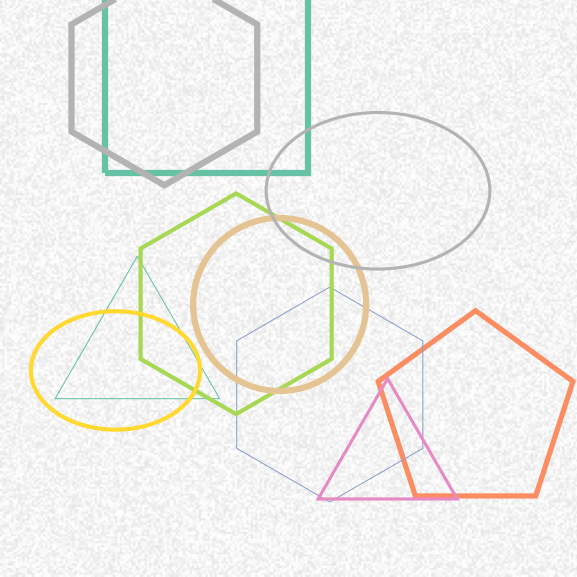[{"shape": "square", "thickness": 3, "radius": 0.88, "center": [0.357, 0.875]}, {"shape": "triangle", "thickness": 0.5, "radius": 0.82, "center": [0.238, 0.391]}, {"shape": "pentagon", "thickness": 2.5, "radius": 0.89, "center": [0.824, 0.284]}, {"shape": "hexagon", "thickness": 0.5, "radius": 0.93, "center": [0.571, 0.316]}, {"shape": "triangle", "thickness": 1.5, "radius": 0.69, "center": [0.671, 0.205]}, {"shape": "hexagon", "thickness": 2, "radius": 0.96, "center": [0.409, 0.473]}, {"shape": "oval", "thickness": 2, "radius": 0.73, "center": [0.2, 0.358]}, {"shape": "circle", "thickness": 3, "radius": 0.75, "center": [0.484, 0.472]}, {"shape": "hexagon", "thickness": 3, "radius": 0.93, "center": [0.285, 0.864]}, {"shape": "oval", "thickness": 1.5, "radius": 0.97, "center": [0.655, 0.669]}]